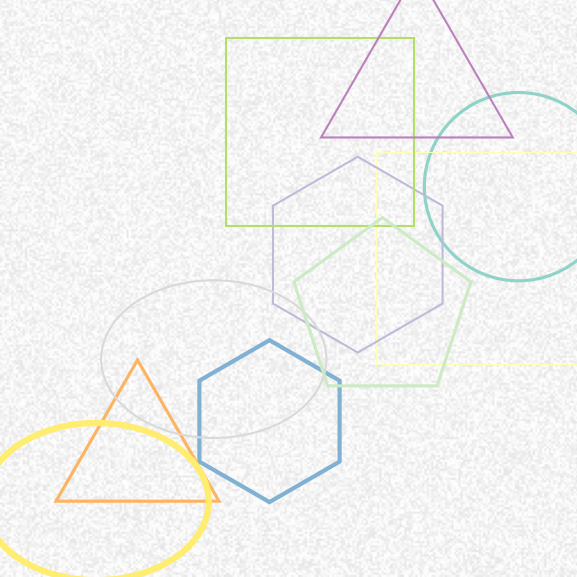[{"shape": "circle", "thickness": 1.5, "radius": 0.82, "center": [0.898, 0.676]}, {"shape": "square", "thickness": 0.5, "radius": 0.92, "center": [0.835, 0.552]}, {"shape": "hexagon", "thickness": 1, "radius": 0.85, "center": [0.62, 0.558]}, {"shape": "hexagon", "thickness": 2, "radius": 0.7, "center": [0.467, 0.27]}, {"shape": "triangle", "thickness": 1.5, "radius": 0.81, "center": [0.238, 0.213]}, {"shape": "square", "thickness": 1, "radius": 0.81, "center": [0.554, 0.771]}, {"shape": "oval", "thickness": 1, "radius": 0.98, "center": [0.37, 0.377]}, {"shape": "triangle", "thickness": 1, "radius": 0.96, "center": [0.722, 0.857]}, {"shape": "pentagon", "thickness": 1.5, "radius": 0.81, "center": [0.662, 0.461]}, {"shape": "oval", "thickness": 3, "radius": 0.97, "center": [0.167, 0.131]}]